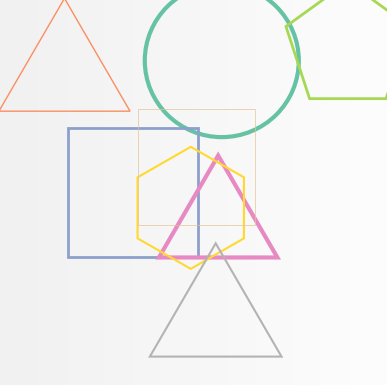[{"shape": "circle", "thickness": 3, "radius": 0.99, "center": [0.572, 0.843]}, {"shape": "triangle", "thickness": 1, "radius": 0.98, "center": [0.166, 0.809]}, {"shape": "square", "thickness": 2, "radius": 0.84, "center": [0.343, 0.501]}, {"shape": "triangle", "thickness": 3, "radius": 0.88, "center": [0.563, 0.419]}, {"shape": "pentagon", "thickness": 2, "radius": 0.84, "center": [0.898, 0.88]}, {"shape": "hexagon", "thickness": 1.5, "radius": 0.79, "center": [0.492, 0.46]}, {"shape": "square", "thickness": 0.5, "radius": 0.76, "center": [0.507, 0.566]}, {"shape": "triangle", "thickness": 1.5, "radius": 0.98, "center": [0.557, 0.172]}]